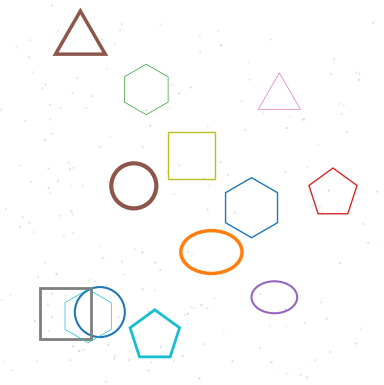[{"shape": "hexagon", "thickness": 1, "radius": 0.39, "center": [0.653, 0.461]}, {"shape": "circle", "thickness": 1.5, "radius": 0.32, "center": [0.259, 0.189]}, {"shape": "oval", "thickness": 2.5, "radius": 0.4, "center": [0.549, 0.345]}, {"shape": "hexagon", "thickness": 0.5, "radius": 0.33, "center": [0.38, 0.768]}, {"shape": "pentagon", "thickness": 1, "radius": 0.33, "center": [0.865, 0.498]}, {"shape": "oval", "thickness": 1.5, "radius": 0.3, "center": [0.713, 0.228]}, {"shape": "circle", "thickness": 3, "radius": 0.29, "center": [0.348, 0.517]}, {"shape": "triangle", "thickness": 2.5, "radius": 0.37, "center": [0.209, 0.897]}, {"shape": "triangle", "thickness": 0.5, "radius": 0.32, "center": [0.725, 0.747]}, {"shape": "square", "thickness": 2, "radius": 0.33, "center": [0.17, 0.185]}, {"shape": "square", "thickness": 1, "radius": 0.31, "center": [0.498, 0.596]}, {"shape": "hexagon", "thickness": 0.5, "radius": 0.35, "center": [0.229, 0.179]}, {"shape": "pentagon", "thickness": 2, "radius": 0.34, "center": [0.402, 0.128]}]